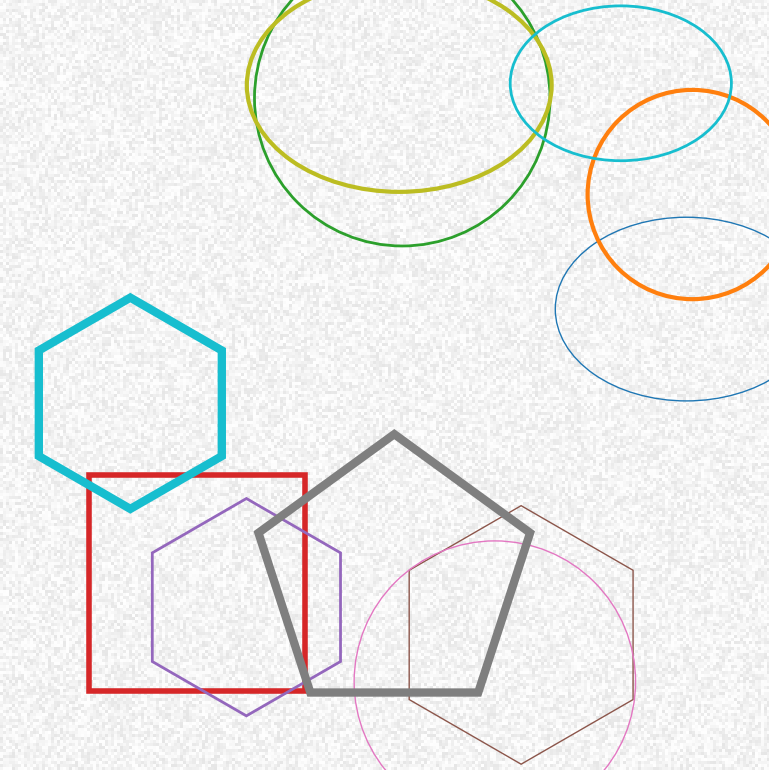[{"shape": "oval", "thickness": 0.5, "radius": 0.85, "center": [0.892, 0.599]}, {"shape": "circle", "thickness": 1.5, "radius": 0.68, "center": [0.899, 0.747]}, {"shape": "circle", "thickness": 1, "radius": 0.96, "center": [0.522, 0.872]}, {"shape": "square", "thickness": 2, "radius": 0.7, "center": [0.256, 0.243]}, {"shape": "hexagon", "thickness": 1, "radius": 0.71, "center": [0.32, 0.211]}, {"shape": "hexagon", "thickness": 0.5, "radius": 0.84, "center": [0.677, 0.175]}, {"shape": "circle", "thickness": 0.5, "radius": 0.91, "center": [0.643, 0.115]}, {"shape": "pentagon", "thickness": 3, "radius": 0.93, "center": [0.512, 0.251]}, {"shape": "oval", "thickness": 1.5, "radius": 0.99, "center": [0.518, 0.889]}, {"shape": "hexagon", "thickness": 3, "radius": 0.69, "center": [0.169, 0.476]}, {"shape": "oval", "thickness": 1, "radius": 0.72, "center": [0.806, 0.892]}]